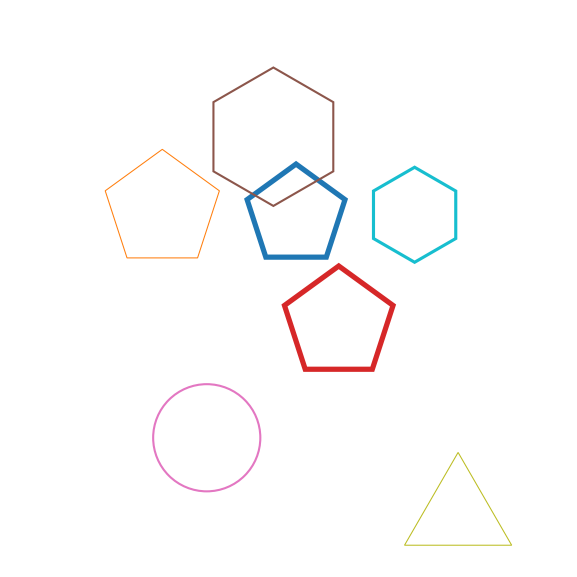[{"shape": "pentagon", "thickness": 2.5, "radius": 0.45, "center": [0.513, 0.626]}, {"shape": "pentagon", "thickness": 0.5, "radius": 0.52, "center": [0.281, 0.637]}, {"shape": "pentagon", "thickness": 2.5, "radius": 0.49, "center": [0.587, 0.44]}, {"shape": "hexagon", "thickness": 1, "radius": 0.6, "center": [0.473, 0.762]}, {"shape": "circle", "thickness": 1, "radius": 0.46, "center": [0.358, 0.241]}, {"shape": "triangle", "thickness": 0.5, "radius": 0.54, "center": [0.793, 0.109]}, {"shape": "hexagon", "thickness": 1.5, "radius": 0.41, "center": [0.718, 0.627]}]